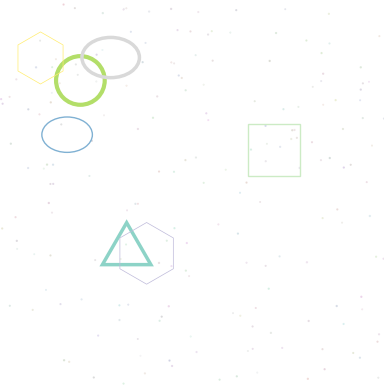[{"shape": "triangle", "thickness": 2.5, "radius": 0.36, "center": [0.329, 0.349]}, {"shape": "hexagon", "thickness": 0.5, "radius": 0.4, "center": [0.381, 0.342]}, {"shape": "oval", "thickness": 1, "radius": 0.33, "center": [0.174, 0.65]}, {"shape": "circle", "thickness": 3, "radius": 0.32, "center": [0.209, 0.791]}, {"shape": "oval", "thickness": 2.5, "radius": 0.37, "center": [0.288, 0.851]}, {"shape": "square", "thickness": 1, "radius": 0.34, "center": [0.711, 0.61]}, {"shape": "hexagon", "thickness": 0.5, "radius": 0.34, "center": [0.105, 0.849]}]